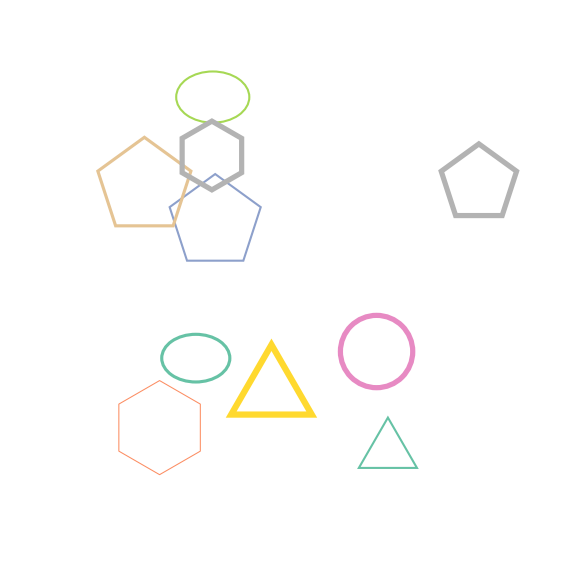[{"shape": "oval", "thickness": 1.5, "radius": 0.29, "center": [0.339, 0.379]}, {"shape": "triangle", "thickness": 1, "radius": 0.29, "center": [0.672, 0.218]}, {"shape": "hexagon", "thickness": 0.5, "radius": 0.41, "center": [0.276, 0.259]}, {"shape": "pentagon", "thickness": 1, "radius": 0.41, "center": [0.373, 0.615]}, {"shape": "circle", "thickness": 2.5, "radius": 0.31, "center": [0.652, 0.39]}, {"shape": "oval", "thickness": 1, "radius": 0.32, "center": [0.368, 0.831]}, {"shape": "triangle", "thickness": 3, "radius": 0.4, "center": [0.47, 0.322]}, {"shape": "pentagon", "thickness": 1.5, "radius": 0.42, "center": [0.25, 0.677]}, {"shape": "hexagon", "thickness": 2.5, "radius": 0.3, "center": [0.367, 0.73]}, {"shape": "pentagon", "thickness": 2.5, "radius": 0.34, "center": [0.829, 0.681]}]